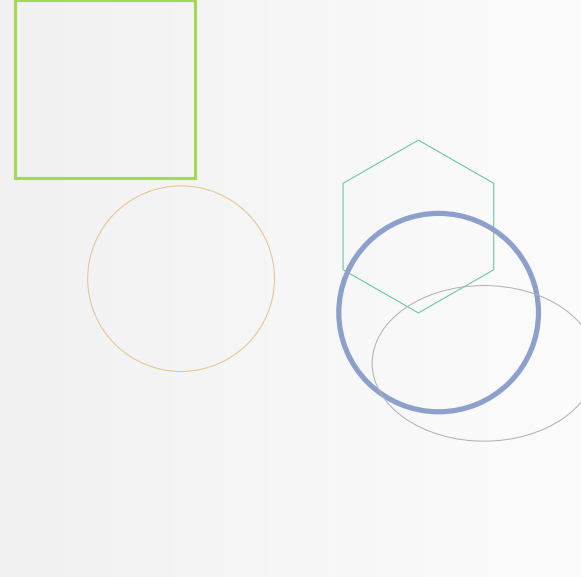[{"shape": "hexagon", "thickness": 0.5, "radius": 0.75, "center": [0.72, 0.607]}, {"shape": "circle", "thickness": 2.5, "radius": 0.86, "center": [0.755, 0.458]}, {"shape": "square", "thickness": 1.5, "radius": 0.77, "center": [0.18, 0.845]}, {"shape": "circle", "thickness": 0.5, "radius": 0.8, "center": [0.312, 0.517]}, {"shape": "oval", "thickness": 0.5, "radius": 0.96, "center": [0.833, 0.37]}]